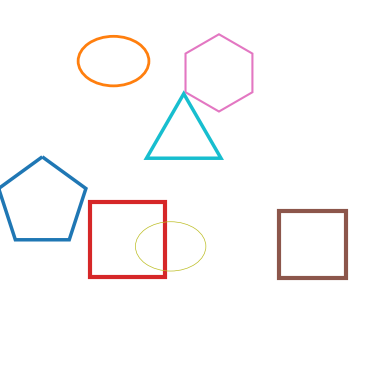[{"shape": "pentagon", "thickness": 2.5, "radius": 0.6, "center": [0.11, 0.474]}, {"shape": "oval", "thickness": 2, "radius": 0.46, "center": [0.295, 0.841]}, {"shape": "square", "thickness": 3, "radius": 0.48, "center": [0.331, 0.378]}, {"shape": "square", "thickness": 3, "radius": 0.44, "center": [0.812, 0.364]}, {"shape": "hexagon", "thickness": 1.5, "radius": 0.5, "center": [0.569, 0.811]}, {"shape": "oval", "thickness": 0.5, "radius": 0.46, "center": [0.443, 0.36]}, {"shape": "triangle", "thickness": 2.5, "radius": 0.56, "center": [0.477, 0.645]}]